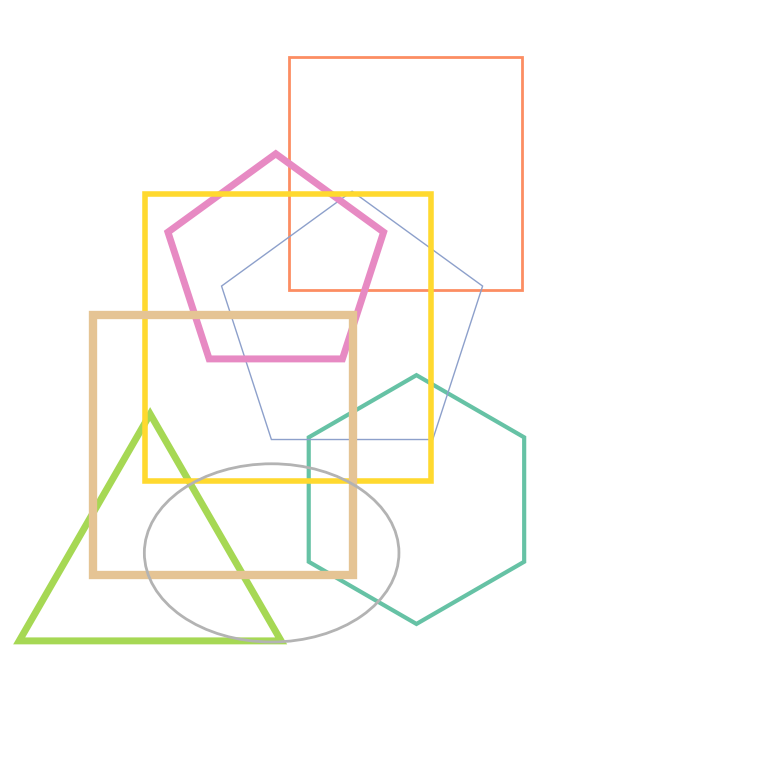[{"shape": "hexagon", "thickness": 1.5, "radius": 0.81, "center": [0.541, 0.351]}, {"shape": "square", "thickness": 1, "radius": 0.76, "center": [0.527, 0.775]}, {"shape": "pentagon", "thickness": 0.5, "radius": 0.89, "center": [0.457, 0.573]}, {"shape": "pentagon", "thickness": 2.5, "radius": 0.74, "center": [0.358, 0.653]}, {"shape": "triangle", "thickness": 2.5, "radius": 0.98, "center": [0.195, 0.266]}, {"shape": "square", "thickness": 2, "radius": 0.93, "center": [0.374, 0.562]}, {"shape": "square", "thickness": 3, "radius": 0.84, "center": [0.29, 0.422]}, {"shape": "oval", "thickness": 1, "radius": 0.83, "center": [0.353, 0.282]}]